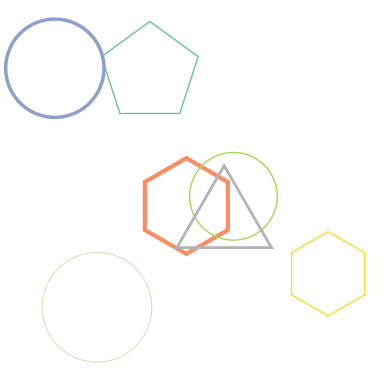[{"shape": "pentagon", "thickness": 1, "radius": 0.66, "center": [0.389, 0.812]}, {"shape": "hexagon", "thickness": 3, "radius": 0.62, "center": [0.484, 0.465]}, {"shape": "circle", "thickness": 2.5, "radius": 0.64, "center": [0.142, 0.823]}, {"shape": "circle", "thickness": 1, "radius": 0.57, "center": [0.606, 0.49]}, {"shape": "hexagon", "thickness": 1, "radius": 0.55, "center": [0.852, 0.289]}, {"shape": "circle", "thickness": 0.5, "radius": 0.71, "center": [0.252, 0.202]}, {"shape": "triangle", "thickness": 2, "radius": 0.71, "center": [0.582, 0.428]}]